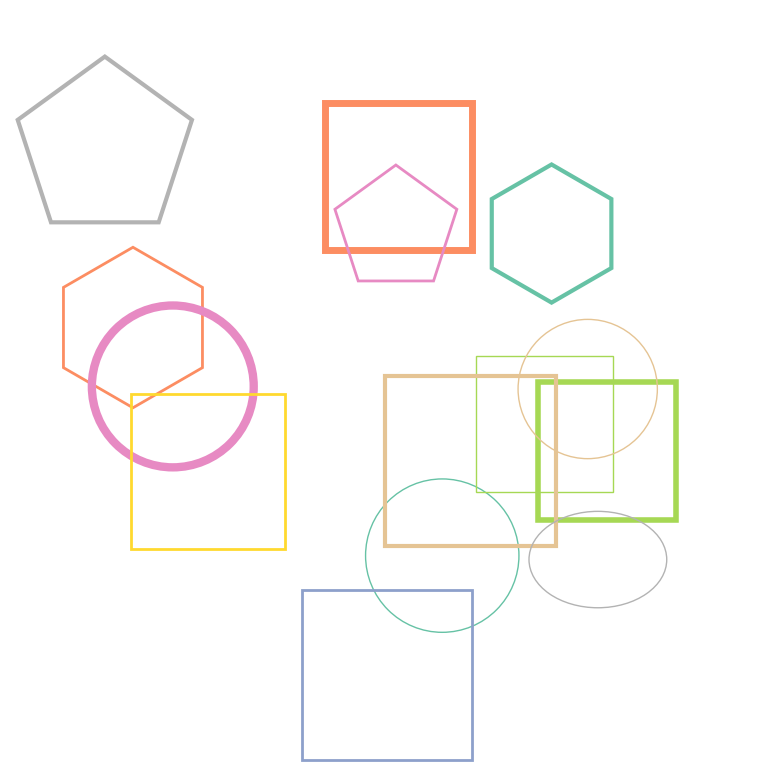[{"shape": "hexagon", "thickness": 1.5, "radius": 0.45, "center": [0.716, 0.697]}, {"shape": "circle", "thickness": 0.5, "radius": 0.5, "center": [0.574, 0.278]}, {"shape": "square", "thickness": 2.5, "radius": 0.48, "center": [0.517, 0.771]}, {"shape": "hexagon", "thickness": 1, "radius": 0.52, "center": [0.173, 0.575]}, {"shape": "square", "thickness": 1, "radius": 0.55, "center": [0.502, 0.123]}, {"shape": "pentagon", "thickness": 1, "radius": 0.42, "center": [0.514, 0.702]}, {"shape": "circle", "thickness": 3, "radius": 0.53, "center": [0.224, 0.498]}, {"shape": "square", "thickness": 0.5, "radius": 0.44, "center": [0.707, 0.449]}, {"shape": "square", "thickness": 2, "radius": 0.45, "center": [0.788, 0.415]}, {"shape": "square", "thickness": 1, "radius": 0.5, "center": [0.27, 0.387]}, {"shape": "circle", "thickness": 0.5, "radius": 0.45, "center": [0.763, 0.495]}, {"shape": "square", "thickness": 1.5, "radius": 0.55, "center": [0.611, 0.401]}, {"shape": "pentagon", "thickness": 1.5, "radius": 0.59, "center": [0.136, 0.808]}, {"shape": "oval", "thickness": 0.5, "radius": 0.45, "center": [0.776, 0.273]}]